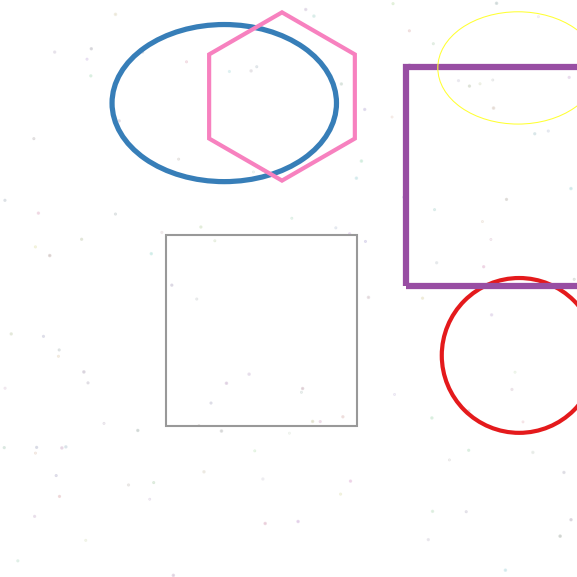[{"shape": "circle", "thickness": 2, "radius": 0.67, "center": [0.899, 0.384]}, {"shape": "oval", "thickness": 2.5, "radius": 0.97, "center": [0.388, 0.821]}, {"shape": "square", "thickness": 3, "radius": 0.95, "center": [0.893, 0.694]}, {"shape": "oval", "thickness": 0.5, "radius": 0.69, "center": [0.897, 0.882]}, {"shape": "hexagon", "thickness": 2, "radius": 0.73, "center": [0.488, 0.832]}, {"shape": "square", "thickness": 1, "radius": 0.82, "center": [0.453, 0.427]}]